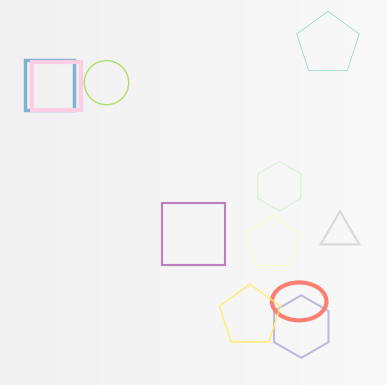[{"shape": "pentagon", "thickness": 0.5, "radius": 0.42, "center": [0.846, 0.886]}, {"shape": "pentagon", "thickness": 0.5, "radius": 0.36, "center": [0.703, 0.369]}, {"shape": "hexagon", "thickness": 1.5, "radius": 0.41, "center": [0.777, 0.152]}, {"shape": "oval", "thickness": 3, "radius": 0.35, "center": [0.772, 0.217]}, {"shape": "square", "thickness": 2.5, "radius": 0.32, "center": [0.128, 0.78]}, {"shape": "circle", "thickness": 1, "radius": 0.29, "center": [0.275, 0.785]}, {"shape": "square", "thickness": 3, "radius": 0.32, "center": [0.147, 0.777]}, {"shape": "triangle", "thickness": 1.5, "radius": 0.29, "center": [0.877, 0.394]}, {"shape": "square", "thickness": 1.5, "radius": 0.4, "center": [0.499, 0.393]}, {"shape": "hexagon", "thickness": 0.5, "radius": 0.32, "center": [0.721, 0.516]}, {"shape": "pentagon", "thickness": 1, "radius": 0.41, "center": [0.645, 0.179]}]